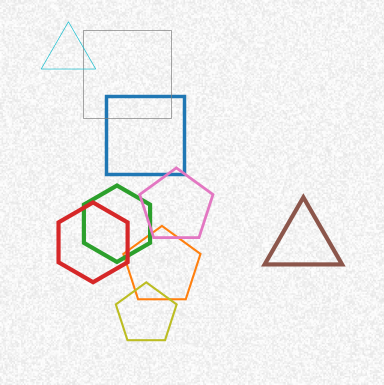[{"shape": "square", "thickness": 2.5, "radius": 0.5, "center": [0.376, 0.65]}, {"shape": "pentagon", "thickness": 1.5, "radius": 0.53, "center": [0.421, 0.308]}, {"shape": "hexagon", "thickness": 3, "radius": 0.5, "center": [0.304, 0.419]}, {"shape": "hexagon", "thickness": 3, "radius": 0.52, "center": [0.242, 0.371]}, {"shape": "triangle", "thickness": 3, "radius": 0.58, "center": [0.788, 0.371]}, {"shape": "pentagon", "thickness": 2, "radius": 0.5, "center": [0.458, 0.464]}, {"shape": "square", "thickness": 0.5, "radius": 0.57, "center": [0.329, 0.807]}, {"shape": "pentagon", "thickness": 1.5, "radius": 0.42, "center": [0.38, 0.184]}, {"shape": "triangle", "thickness": 0.5, "radius": 0.41, "center": [0.178, 0.862]}]